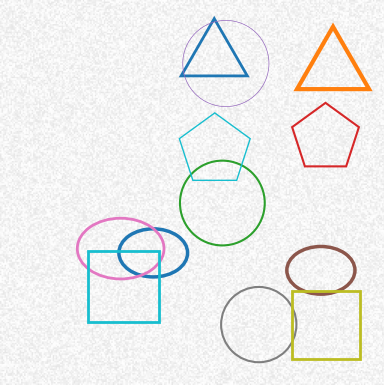[{"shape": "triangle", "thickness": 2, "radius": 0.5, "center": [0.556, 0.852]}, {"shape": "oval", "thickness": 2.5, "radius": 0.45, "center": [0.398, 0.343]}, {"shape": "triangle", "thickness": 3, "radius": 0.54, "center": [0.865, 0.823]}, {"shape": "circle", "thickness": 1.5, "radius": 0.55, "center": [0.578, 0.473]}, {"shape": "pentagon", "thickness": 1.5, "radius": 0.46, "center": [0.846, 0.642]}, {"shape": "circle", "thickness": 0.5, "radius": 0.56, "center": [0.587, 0.835]}, {"shape": "oval", "thickness": 2.5, "radius": 0.44, "center": [0.833, 0.298]}, {"shape": "oval", "thickness": 2, "radius": 0.56, "center": [0.313, 0.354]}, {"shape": "circle", "thickness": 1.5, "radius": 0.49, "center": [0.672, 0.157]}, {"shape": "square", "thickness": 2, "radius": 0.44, "center": [0.847, 0.155]}, {"shape": "pentagon", "thickness": 1, "radius": 0.48, "center": [0.558, 0.61]}, {"shape": "square", "thickness": 2, "radius": 0.46, "center": [0.322, 0.255]}]